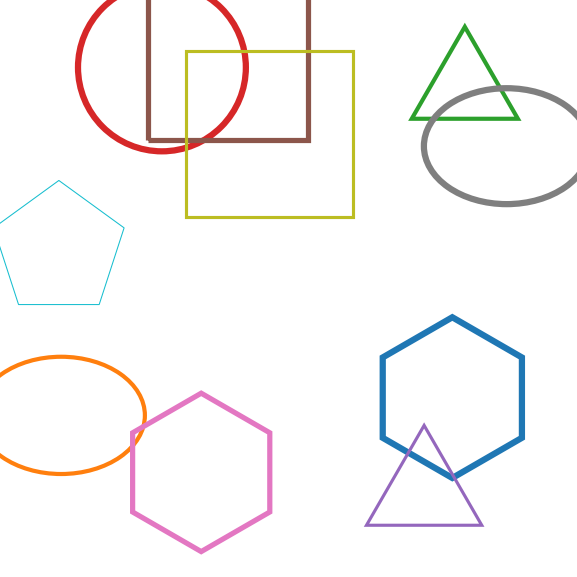[{"shape": "hexagon", "thickness": 3, "radius": 0.7, "center": [0.783, 0.311]}, {"shape": "oval", "thickness": 2, "radius": 0.73, "center": [0.106, 0.28]}, {"shape": "triangle", "thickness": 2, "radius": 0.53, "center": [0.805, 0.847]}, {"shape": "circle", "thickness": 3, "radius": 0.73, "center": [0.28, 0.882]}, {"shape": "triangle", "thickness": 1.5, "radius": 0.58, "center": [0.734, 0.147]}, {"shape": "square", "thickness": 2.5, "radius": 0.69, "center": [0.395, 0.896]}, {"shape": "hexagon", "thickness": 2.5, "radius": 0.69, "center": [0.348, 0.181]}, {"shape": "oval", "thickness": 3, "radius": 0.72, "center": [0.877, 0.746]}, {"shape": "square", "thickness": 1.5, "radius": 0.72, "center": [0.466, 0.767]}, {"shape": "pentagon", "thickness": 0.5, "radius": 0.59, "center": [0.102, 0.568]}]